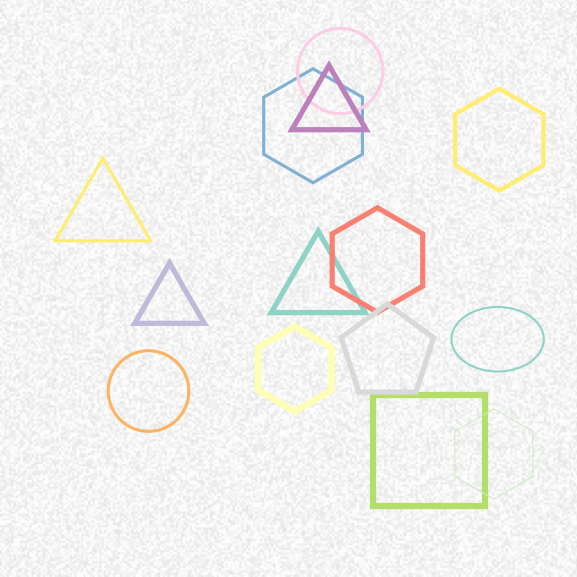[{"shape": "oval", "thickness": 1, "radius": 0.4, "center": [0.862, 0.412]}, {"shape": "triangle", "thickness": 2.5, "radius": 0.47, "center": [0.551, 0.505]}, {"shape": "hexagon", "thickness": 3, "radius": 0.37, "center": [0.51, 0.36]}, {"shape": "triangle", "thickness": 2.5, "radius": 0.35, "center": [0.294, 0.474]}, {"shape": "hexagon", "thickness": 2.5, "radius": 0.45, "center": [0.654, 0.549]}, {"shape": "hexagon", "thickness": 1.5, "radius": 0.49, "center": [0.542, 0.781]}, {"shape": "circle", "thickness": 1.5, "radius": 0.35, "center": [0.257, 0.322]}, {"shape": "square", "thickness": 3, "radius": 0.48, "center": [0.743, 0.218]}, {"shape": "circle", "thickness": 1.5, "radius": 0.37, "center": [0.589, 0.876]}, {"shape": "pentagon", "thickness": 2.5, "radius": 0.42, "center": [0.671, 0.388]}, {"shape": "triangle", "thickness": 2.5, "radius": 0.37, "center": [0.57, 0.812]}, {"shape": "hexagon", "thickness": 0.5, "radius": 0.39, "center": [0.855, 0.213]}, {"shape": "triangle", "thickness": 1.5, "radius": 0.48, "center": [0.178, 0.63]}, {"shape": "hexagon", "thickness": 2, "radius": 0.44, "center": [0.865, 0.757]}]